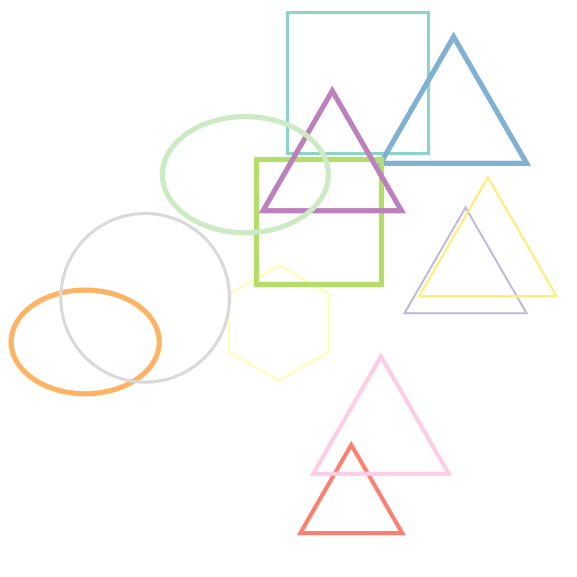[{"shape": "square", "thickness": 1.5, "radius": 0.61, "center": [0.619, 0.856]}, {"shape": "hexagon", "thickness": 1, "radius": 0.5, "center": [0.483, 0.44]}, {"shape": "triangle", "thickness": 1, "radius": 0.61, "center": [0.806, 0.518]}, {"shape": "triangle", "thickness": 2, "radius": 0.51, "center": [0.608, 0.127]}, {"shape": "triangle", "thickness": 2.5, "radius": 0.73, "center": [0.786, 0.789]}, {"shape": "oval", "thickness": 2.5, "radius": 0.64, "center": [0.148, 0.407]}, {"shape": "square", "thickness": 2.5, "radius": 0.54, "center": [0.552, 0.616]}, {"shape": "triangle", "thickness": 2, "radius": 0.68, "center": [0.66, 0.246]}, {"shape": "circle", "thickness": 1.5, "radius": 0.73, "center": [0.251, 0.483]}, {"shape": "triangle", "thickness": 2.5, "radius": 0.69, "center": [0.575, 0.703]}, {"shape": "oval", "thickness": 2.5, "radius": 0.72, "center": [0.425, 0.697]}, {"shape": "triangle", "thickness": 1, "radius": 0.69, "center": [0.845, 0.555]}]